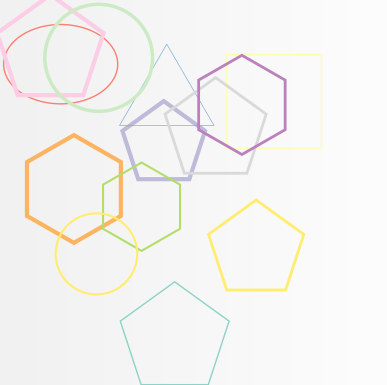[{"shape": "pentagon", "thickness": 1, "radius": 0.74, "center": [0.451, 0.12]}, {"shape": "square", "thickness": 1, "radius": 0.61, "center": [0.706, 0.738]}, {"shape": "pentagon", "thickness": 3, "radius": 0.56, "center": [0.423, 0.625]}, {"shape": "oval", "thickness": 1, "radius": 0.74, "center": [0.157, 0.833]}, {"shape": "triangle", "thickness": 0.5, "radius": 0.7, "center": [0.43, 0.744]}, {"shape": "hexagon", "thickness": 3, "radius": 0.7, "center": [0.191, 0.509]}, {"shape": "hexagon", "thickness": 1.5, "radius": 0.57, "center": [0.365, 0.463]}, {"shape": "pentagon", "thickness": 3, "radius": 0.72, "center": [0.13, 0.869]}, {"shape": "pentagon", "thickness": 2, "radius": 0.69, "center": [0.556, 0.661]}, {"shape": "hexagon", "thickness": 2, "radius": 0.64, "center": [0.624, 0.728]}, {"shape": "circle", "thickness": 2.5, "radius": 0.7, "center": [0.255, 0.85]}, {"shape": "circle", "thickness": 1.5, "radius": 0.53, "center": [0.249, 0.341]}, {"shape": "pentagon", "thickness": 2, "radius": 0.65, "center": [0.661, 0.351]}]